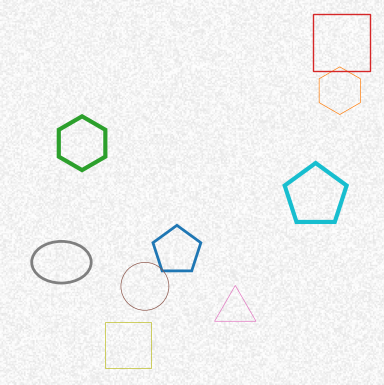[{"shape": "pentagon", "thickness": 2, "radius": 0.33, "center": [0.46, 0.349]}, {"shape": "hexagon", "thickness": 0.5, "radius": 0.31, "center": [0.883, 0.764]}, {"shape": "hexagon", "thickness": 3, "radius": 0.35, "center": [0.213, 0.628]}, {"shape": "square", "thickness": 1, "radius": 0.37, "center": [0.887, 0.89]}, {"shape": "circle", "thickness": 0.5, "radius": 0.31, "center": [0.376, 0.256]}, {"shape": "triangle", "thickness": 0.5, "radius": 0.31, "center": [0.611, 0.197]}, {"shape": "oval", "thickness": 2, "radius": 0.39, "center": [0.16, 0.319]}, {"shape": "square", "thickness": 0.5, "radius": 0.3, "center": [0.332, 0.104]}, {"shape": "pentagon", "thickness": 3, "radius": 0.42, "center": [0.82, 0.492]}]